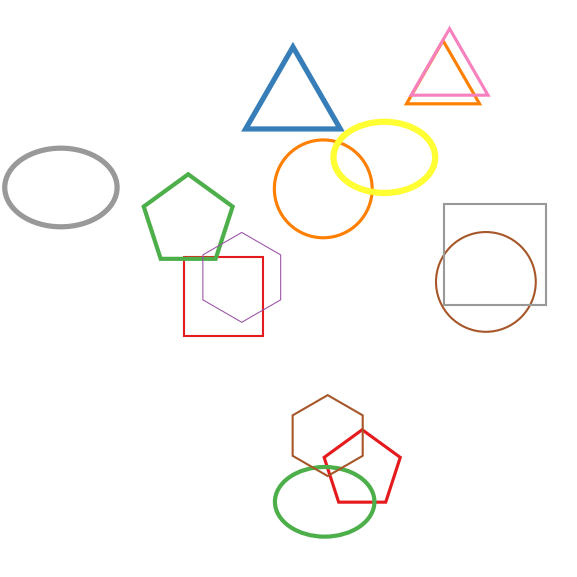[{"shape": "pentagon", "thickness": 1.5, "radius": 0.35, "center": [0.627, 0.186]}, {"shape": "square", "thickness": 1, "radius": 0.34, "center": [0.386, 0.485]}, {"shape": "triangle", "thickness": 2.5, "radius": 0.47, "center": [0.507, 0.823]}, {"shape": "pentagon", "thickness": 2, "radius": 0.4, "center": [0.326, 0.616]}, {"shape": "oval", "thickness": 2, "radius": 0.43, "center": [0.562, 0.13]}, {"shape": "hexagon", "thickness": 0.5, "radius": 0.39, "center": [0.419, 0.519]}, {"shape": "circle", "thickness": 1.5, "radius": 0.42, "center": [0.56, 0.672]}, {"shape": "triangle", "thickness": 1.5, "radius": 0.36, "center": [0.767, 0.856]}, {"shape": "oval", "thickness": 3, "radius": 0.44, "center": [0.666, 0.727]}, {"shape": "circle", "thickness": 1, "radius": 0.43, "center": [0.841, 0.511]}, {"shape": "hexagon", "thickness": 1, "radius": 0.35, "center": [0.567, 0.245]}, {"shape": "triangle", "thickness": 1.5, "radius": 0.38, "center": [0.779, 0.873]}, {"shape": "square", "thickness": 1, "radius": 0.44, "center": [0.857, 0.558]}, {"shape": "oval", "thickness": 2.5, "radius": 0.49, "center": [0.105, 0.674]}]